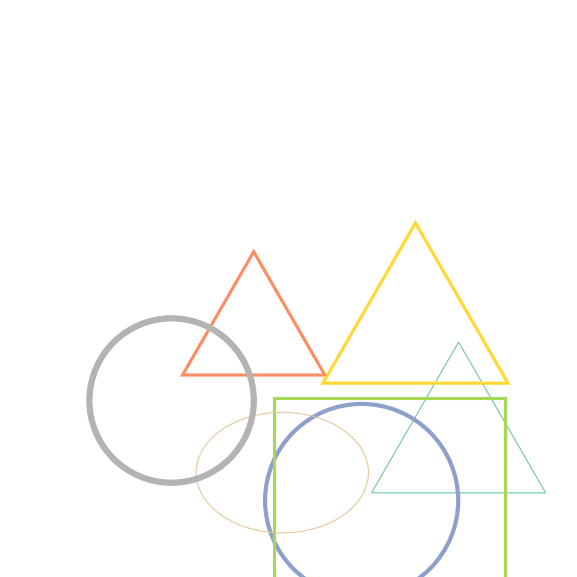[{"shape": "triangle", "thickness": 0.5, "radius": 0.87, "center": [0.794, 0.233]}, {"shape": "triangle", "thickness": 1.5, "radius": 0.71, "center": [0.439, 0.421]}, {"shape": "circle", "thickness": 2, "radius": 0.84, "center": [0.626, 0.132]}, {"shape": "square", "thickness": 1.5, "radius": 1.0, "center": [0.675, 0.111]}, {"shape": "triangle", "thickness": 1.5, "radius": 0.93, "center": [0.719, 0.428]}, {"shape": "oval", "thickness": 0.5, "radius": 0.75, "center": [0.489, 0.181]}, {"shape": "circle", "thickness": 3, "radius": 0.71, "center": [0.297, 0.306]}]